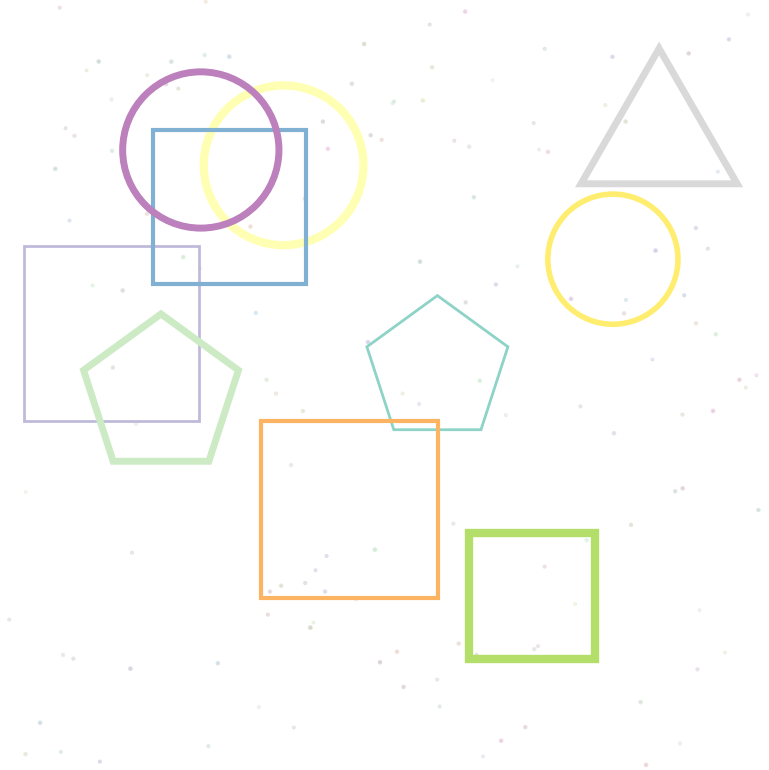[{"shape": "pentagon", "thickness": 1, "radius": 0.48, "center": [0.568, 0.52]}, {"shape": "circle", "thickness": 3, "radius": 0.52, "center": [0.368, 0.785]}, {"shape": "square", "thickness": 1, "radius": 0.57, "center": [0.145, 0.567]}, {"shape": "square", "thickness": 1.5, "radius": 0.5, "center": [0.298, 0.731]}, {"shape": "square", "thickness": 1.5, "radius": 0.58, "center": [0.453, 0.338]}, {"shape": "square", "thickness": 3, "radius": 0.41, "center": [0.691, 0.225]}, {"shape": "triangle", "thickness": 2.5, "radius": 0.59, "center": [0.856, 0.82]}, {"shape": "circle", "thickness": 2.5, "radius": 0.51, "center": [0.261, 0.805]}, {"shape": "pentagon", "thickness": 2.5, "radius": 0.53, "center": [0.209, 0.487]}, {"shape": "circle", "thickness": 2, "radius": 0.42, "center": [0.796, 0.663]}]